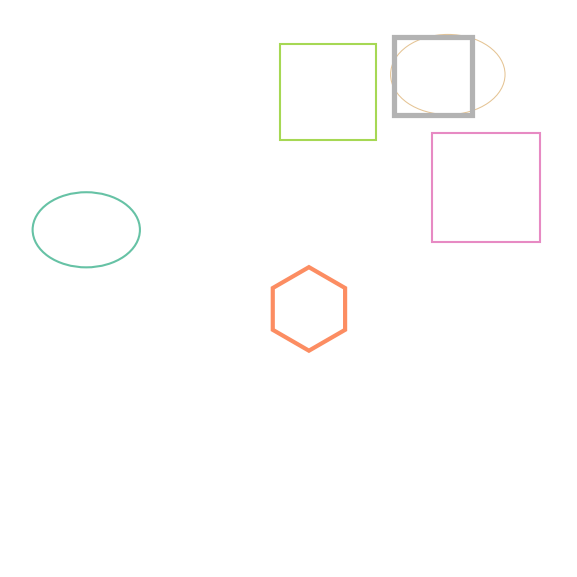[{"shape": "oval", "thickness": 1, "radius": 0.46, "center": [0.149, 0.601]}, {"shape": "hexagon", "thickness": 2, "radius": 0.36, "center": [0.535, 0.464]}, {"shape": "square", "thickness": 1, "radius": 0.47, "center": [0.842, 0.675]}, {"shape": "square", "thickness": 1, "radius": 0.41, "center": [0.568, 0.84]}, {"shape": "oval", "thickness": 0.5, "radius": 0.5, "center": [0.775, 0.87]}, {"shape": "square", "thickness": 2.5, "radius": 0.34, "center": [0.75, 0.868]}]